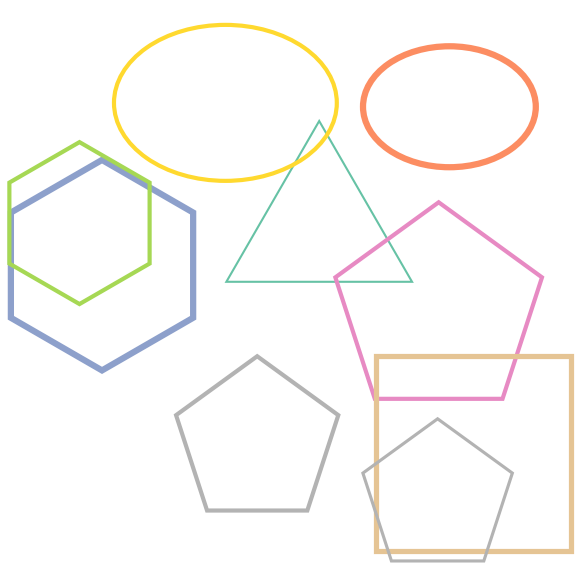[{"shape": "triangle", "thickness": 1, "radius": 0.93, "center": [0.553, 0.604]}, {"shape": "oval", "thickness": 3, "radius": 0.75, "center": [0.778, 0.814]}, {"shape": "hexagon", "thickness": 3, "radius": 0.91, "center": [0.177, 0.54]}, {"shape": "pentagon", "thickness": 2, "radius": 0.94, "center": [0.76, 0.461]}, {"shape": "hexagon", "thickness": 2, "radius": 0.7, "center": [0.138, 0.613]}, {"shape": "oval", "thickness": 2, "radius": 0.96, "center": [0.39, 0.821]}, {"shape": "square", "thickness": 2.5, "radius": 0.84, "center": [0.82, 0.215]}, {"shape": "pentagon", "thickness": 1.5, "radius": 0.68, "center": [0.758, 0.138]}, {"shape": "pentagon", "thickness": 2, "radius": 0.74, "center": [0.445, 0.235]}]